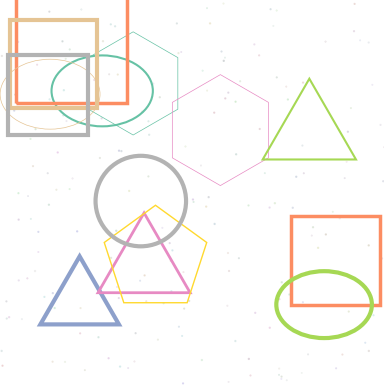[{"shape": "hexagon", "thickness": 0.5, "radius": 0.67, "center": [0.346, 0.783]}, {"shape": "oval", "thickness": 1.5, "radius": 0.66, "center": [0.265, 0.764]}, {"shape": "square", "thickness": 2.5, "radius": 0.58, "center": [0.873, 0.323]}, {"shape": "square", "thickness": 2.5, "radius": 0.72, "center": [0.186, 0.875]}, {"shape": "triangle", "thickness": 3, "radius": 0.59, "center": [0.207, 0.216]}, {"shape": "hexagon", "thickness": 0.5, "radius": 0.72, "center": [0.572, 0.662]}, {"shape": "triangle", "thickness": 2, "radius": 0.69, "center": [0.374, 0.309]}, {"shape": "triangle", "thickness": 1.5, "radius": 0.7, "center": [0.803, 0.656]}, {"shape": "oval", "thickness": 3, "radius": 0.62, "center": [0.842, 0.209]}, {"shape": "pentagon", "thickness": 1, "radius": 0.7, "center": [0.404, 0.327]}, {"shape": "oval", "thickness": 0.5, "radius": 0.65, "center": [0.13, 0.755]}, {"shape": "square", "thickness": 3, "radius": 0.57, "center": [0.139, 0.834]}, {"shape": "square", "thickness": 3, "radius": 0.51, "center": [0.125, 0.753]}, {"shape": "circle", "thickness": 3, "radius": 0.59, "center": [0.366, 0.478]}]